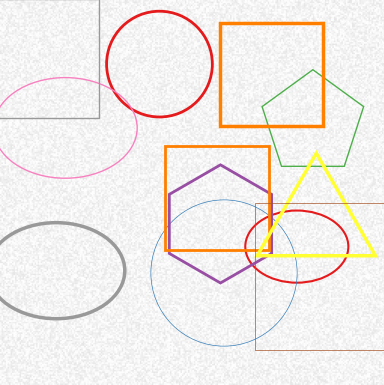[{"shape": "circle", "thickness": 2, "radius": 0.69, "center": [0.414, 0.834]}, {"shape": "oval", "thickness": 1.5, "radius": 0.67, "center": [0.771, 0.359]}, {"shape": "circle", "thickness": 0.5, "radius": 0.95, "center": [0.582, 0.291]}, {"shape": "pentagon", "thickness": 1, "radius": 0.69, "center": [0.813, 0.68]}, {"shape": "hexagon", "thickness": 2, "radius": 0.77, "center": [0.573, 0.418]}, {"shape": "square", "thickness": 2.5, "radius": 0.67, "center": [0.705, 0.806]}, {"shape": "square", "thickness": 2, "radius": 0.67, "center": [0.563, 0.486]}, {"shape": "triangle", "thickness": 2.5, "radius": 0.89, "center": [0.822, 0.424]}, {"shape": "square", "thickness": 0.5, "radius": 0.95, "center": [0.854, 0.282]}, {"shape": "oval", "thickness": 1, "radius": 0.93, "center": [0.17, 0.668]}, {"shape": "oval", "thickness": 2.5, "radius": 0.89, "center": [0.146, 0.297]}, {"shape": "square", "thickness": 1, "radius": 0.77, "center": [0.101, 0.848]}]